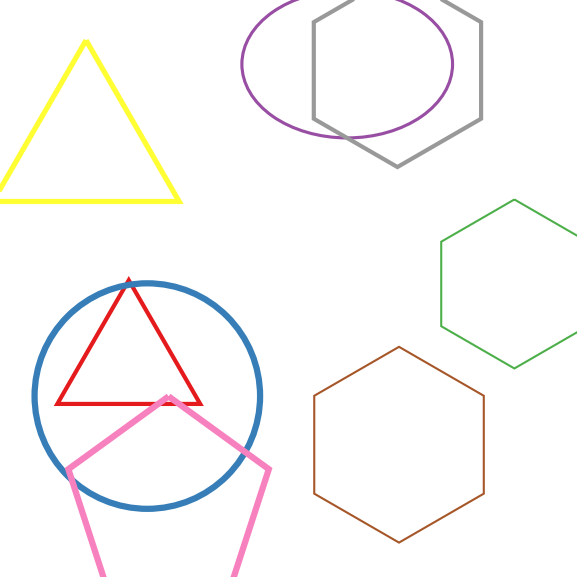[{"shape": "triangle", "thickness": 2, "radius": 0.71, "center": [0.223, 0.371]}, {"shape": "circle", "thickness": 3, "radius": 0.98, "center": [0.255, 0.313]}, {"shape": "hexagon", "thickness": 1, "radius": 0.73, "center": [0.891, 0.507]}, {"shape": "oval", "thickness": 1.5, "radius": 0.91, "center": [0.601, 0.888]}, {"shape": "triangle", "thickness": 2.5, "radius": 0.93, "center": [0.149, 0.743]}, {"shape": "hexagon", "thickness": 1, "radius": 0.85, "center": [0.691, 0.229]}, {"shape": "pentagon", "thickness": 3, "radius": 0.91, "center": [0.292, 0.13]}, {"shape": "hexagon", "thickness": 2, "radius": 0.84, "center": [0.688, 0.877]}]